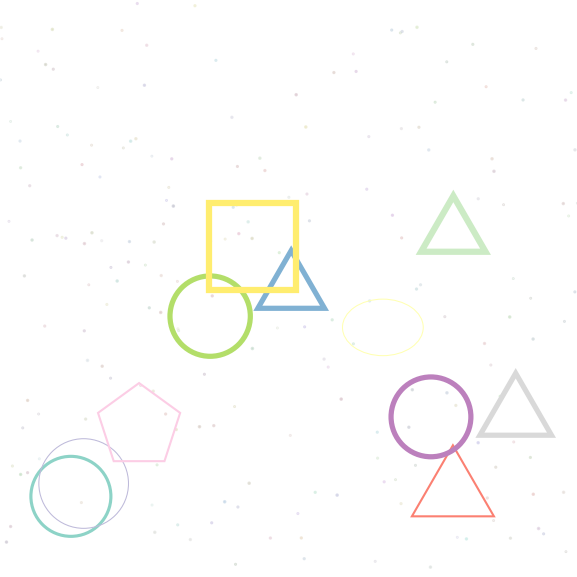[{"shape": "circle", "thickness": 1.5, "radius": 0.35, "center": [0.123, 0.14]}, {"shape": "oval", "thickness": 0.5, "radius": 0.35, "center": [0.663, 0.432]}, {"shape": "circle", "thickness": 0.5, "radius": 0.39, "center": [0.145, 0.162]}, {"shape": "triangle", "thickness": 1, "radius": 0.41, "center": [0.784, 0.146]}, {"shape": "triangle", "thickness": 2.5, "radius": 0.33, "center": [0.504, 0.499]}, {"shape": "circle", "thickness": 2.5, "radius": 0.35, "center": [0.364, 0.452]}, {"shape": "pentagon", "thickness": 1, "radius": 0.37, "center": [0.241, 0.261]}, {"shape": "triangle", "thickness": 2.5, "radius": 0.36, "center": [0.893, 0.281]}, {"shape": "circle", "thickness": 2.5, "radius": 0.35, "center": [0.746, 0.277]}, {"shape": "triangle", "thickness": 3, "radius": 0.32, "center": [0.785, 0.595]}, {"shape": "square", "thickness": 3, "radius": 0.38, "center": [0.438, 0.573]}]